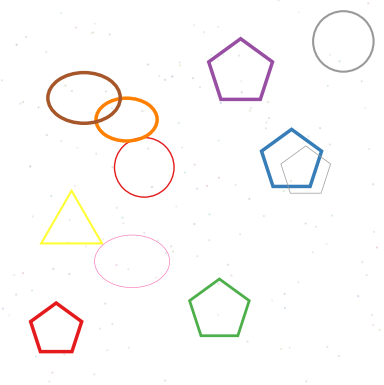[{"shape": "circle", "thickness": 1, "radius": 0.39, "center": [0.375, 0.565]}, {"shape": "pentagon", "thickness": 2.5, "radius": 0.35, "center": [0.146, 0.143]}, {"shape": "pentagon", "thickness": 2.5, "radius": 0.41, "center": [0.757, 0.582]}, {"shape": "pentagon", "thickness": 2, "radius": 0.41, "center": [0.57, 0.194]}, {"shape": "pentagon", "thickness": 2.5, "radius": 0.44, "center": [0.625, 0.812]}, {"shape": "oval", "thickness": 2.5, "radius": 0.4, "center": [0.329, 0.689]}, {"shape": "triangle", "thickness": 1.5, "radius": 0.46, "center": [0.186, 0.413]}, {"shape": "oval", "thickness": 2.5, "radius": 0.47, "center": [0.218, 0.746]}, {"shape": "oval", "thickness": 0.5, "radius": 0.49, "center": [0.343, 0.321]}, {"shape": "pentagon", "thickness": 0.5, "radius": 0.34, "center": [0.794, 0.553]}, {"shape": "circle", "thickness": 1.5, "radius": 0.39, "center": [0.892, 0.892]}]